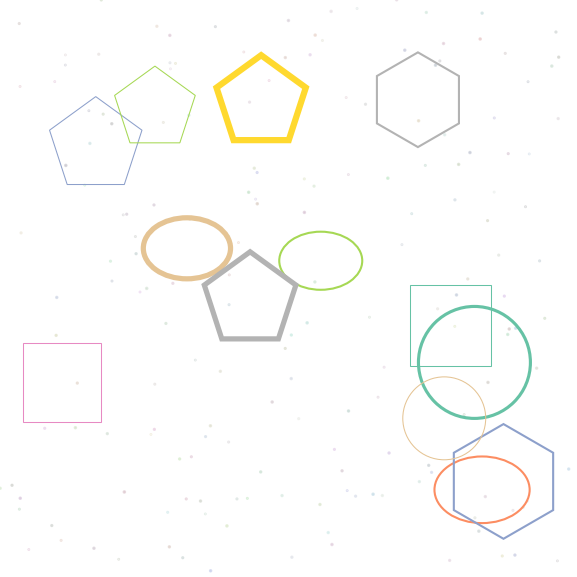[{"shape": "circle", "thickness": 1.5, "radius": 0.48, "center": [0.822, 0.372]}, {"shape": "square", "thickness": 0.5, "radius": 0.35, "center": [0.781, 0.436]}, {"shape": "oval", "thickness": 1, "radius": 0.41, "center": [0.835, 0.151]}, {"shape": "hexagon", "thickness": 1, "radius": 0.5, "center": [0.872, 0.165]}, {"shape": "pentagon", "thickness": 0.5, "radius": 0.42, "center": [0.166, 0.748]}, {"shape": "square", "thickness": 0.5, "radius": 0.34, "center": [0.107, 0.337]}, {"shape": "pentagon", "thickness": 0.5, "radius": 0.37, "center": [0.268, 0.811]}, {"shape": "oval", "thickness": 1, "radius": 0.36, "center": [0.555, 0.548]}, {"shape": "pentagon", "thickness": 3, "radius": 0.41, "center": [0.452, 0.822]}, {"shape": "oval", "thickness": 2.5, "radius": 0.38, "center": [0.324, 0.569]}, {"shape": "circle", "thickness": 0.5, "radius": 0.36, "center": [0.769, 0.275]}, {"shape": "pentagon", "thickness": 2.5, "radius": 0.42, "center": [0.433, 0.48]}, {"shape": "hexagon", "thickness": 1, "radius": 0.41, "center": [0.724, 0.826]}]